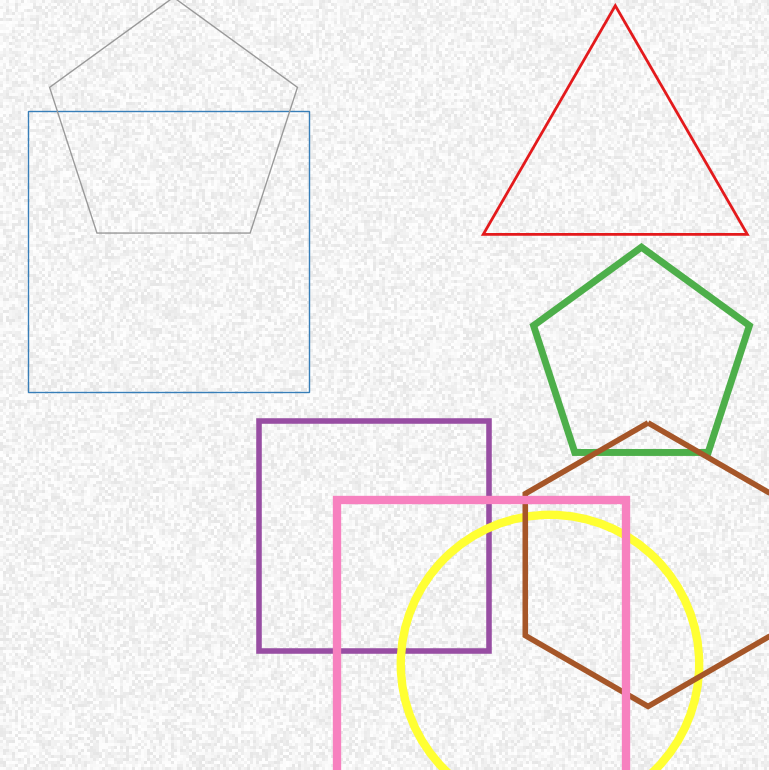[{"shape": "triangle", "thickness": 1, "radius": 0.99, "center": [0.799, 0.795]}, {"shape": "square", "thickness": 0.5, "radius": 0.91, "center": [0.219, 0.674]}, {"shape": "pentagon", "thickness": 2.5, "radius": 0.74, "center": [0.833, 0.532]}, {"shape": "square", "thickness": 2, "radius": 0.75, "center": [0.486, 0.304]}, {"shape": "circle", "thickness": 3, "radius": 0.97, "center": [0.714, 0.138]}, {"shape": "hexagon", "thickness": 2, "radius": 0.92, "center": [0.842, 0.267]}, {"shape": "square", "thickness": 3, "radius": 0.94, "center": [0.625, 0.163]}, {"shape": "pentagon", "thickness": 0.5, "radius": 0.85, "center": [0.225, 0.834]}]